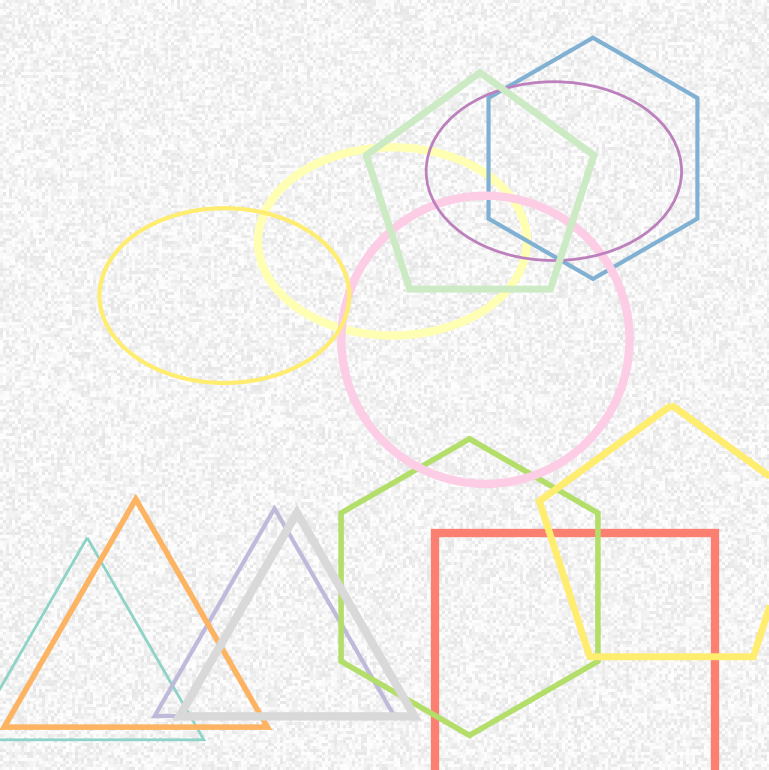[{"shape": "triangle", "thickness": 1, "radius": 0.87, "center": [0.113, 0.127]}, {"shape": "oval", "thickness": 3, "radius": 0.87, "center": [0.51, 0.687]}, {"shape": "triangle", "thickness": 1.5, "radius": 0.9, "center": [0.356, 0.16]}, {"shape": "square", "thickness": 3, "radius": 0.91, "center": [0.747, 0.126]}, {"shape": "hexagon", "thickness": 1.5, "radius": 0.78, "center": [0.77, 0.794]}, {"shape": "triangle", "thickness": 2, "radius": 0.99, "center": [0.176, 0.154]}, {"shape": "hexagon", "thickness": 2, "radius": 0.96, "center": [0.61, 0.237]}, {"shape": "circle", "thickness": 3, "radius": 0.94, "center": [0.63, 0.559]}, {"shape": "triangle", "thickness": 3, "radius": 0.88, "center": [0.386, 0.158]}, {"shape": "oval", "thickness": 1, "radius": 0.83, "center": [0.719, 0.778]}, {"shape": "pentagon", "thickness": 2.5, "radius": 0.78, "center": [0.623, 0.75]}, {"shape": "pentagon", "thickness": 2.5, "radius": 0.9, "center": [0.872, 0.293]}, {"shape": "oval", "thickness": 1.5, "radius": 0.81, "center": [0.291, 0.616]}]